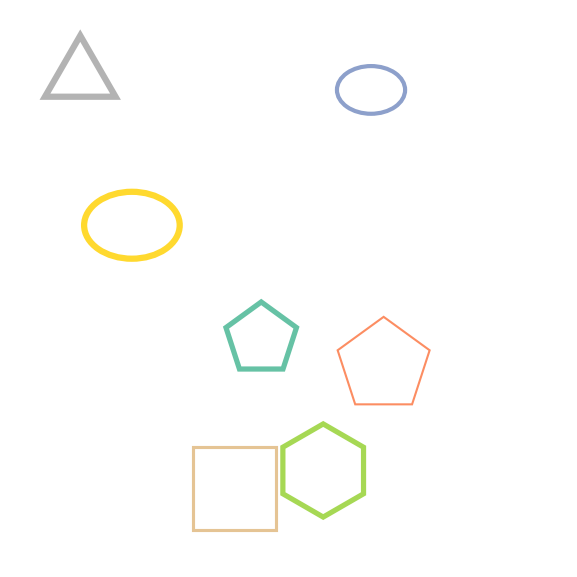[{"shape": "pentagon", "thickness": 2.5, "radius": 0.32, "center": [0.452, 0.412]}, {"shape": "pentagon", "thickness": 1, "radius": 0.42, "center": [0.664, 0.367]}, {"shape": "oval", "thickness": 2, "radius": 0.3, "center": [0.642, 0.843]}, {"shape": "hexagon", "thickness": 2.5, "radius": 0.4, "center": [0.56, 0.184]}, {"shape": "oval", "thickness": 3, "radius": 0.41, "center": [0.228, 0.609]}, {"shape": "square", "thickness": 1.5, "radius": 0.36, "center": [0.405, 0.153]}, {"shape": "triangle", "thickness": 3, "radius": 0.35, "center": [0.139, 0.867]}]